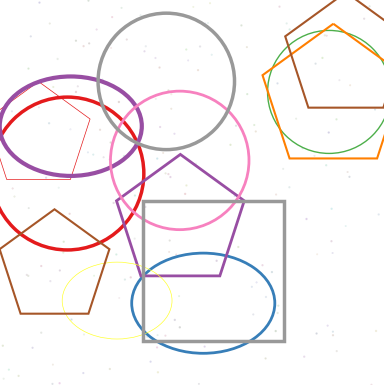[{"shape": "pentagon", "thickness": 0.5, "radius": 0.7, "center": [0.1, 0.647]}, {"shape": "circle", "thickness": 2.5, "radius": 0.99, "center": [0.175, 0.549]}, {"shape": "oval", "thickness": 2, "radius": 0.93, "center": [0.528, 0.212]}, {"shape": "circle", "thickness": 1, "radius": 0.8, "center": [0.855, 0.761]}, {"shape": "pentagon", "thickness": 2, "radius": 0.87, "center": [0.468, 0.425]}, {"shape": "oval", "thickness": 3, "radius": 0.92, "center": [0.184, 0.672]}, {"shape": "pentagon", "thickness": 1.5, "radius": 0.97, "center": [0.866, 0.745]}, {"shape": "oval", "thickness": 0.5, "radius": 0.71, "center": [0.304, 0.219]}, {"shape": "pentagon", "thickness": 1.5, "radius": 0.83, "center": [0.898, 0.854]}, {"shape": "pentagon", "thickness": 1.5, "radius": 0.75, "center": [0.142, 0.306]}, {"shape": "circle", "thickness": 2, "radius": 0.9, "center": [0.467, 0.583]}, {"shape": "circle", "thickness": 2.5, "radius": 0.89, "center": [0.432, 0.789]}, {"shape": "square", "thickness": 2.5, "radius": 0.91, "center": [0.555, 0.297]}]